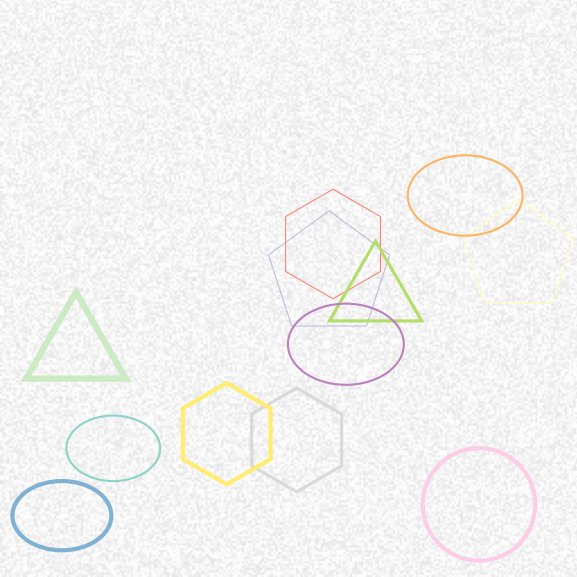[{"shape": "oval", "thickness": 1, "radius": 0.41, "center": [0.196, 0.223]}, {"shape": "pentagon", "thickness": 0.5, "radius": 0.5, "center": [0.897, 0.555]}, {"shape": "pentagon", "thickness": 0.5, "radius": 0.55, "center": [0.57, 0.524]}, {"shape": "hexagon", "thickness": 0.5, "radius": 0.47, "center": [0.577, 0.577]}, {"shape": "oval", "thickness": 2, "radius": 0.43, "center": [0.107, 0.106]}, {"shape": "oval", "thickness": 1, "radius": 0.5, "center": [0.805, 0.661]}, {"shape": "triangle", "thickness": 1.5, "radius": 0.46, "center": [0.65, 0.49]}, {"shape": "circle", "thickness": 2, "radius": 0.49, "center": [0.829, 0.126]}, {"shape": "hexagon", "thickness": 1.5, "radius": 0.45, "center": [0.514, 0.237]}, {"shape": "oval", "thickness": 1, "radius": 0.5, "center": [0.599, 0.403]}, {"shape": "triangle", "thickness": 3, "radius": 0.5, "center": [0.131, 0.393]}, {"shape": "hexagon", "thickness": 2, "radius": 0.44, "center": [0.393, 0.248]}]